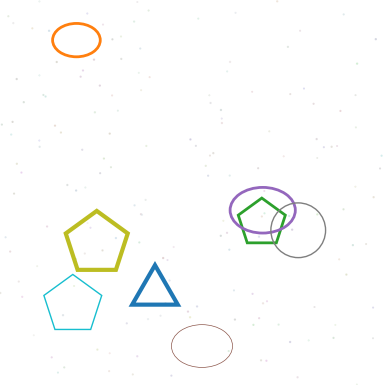[{"shape": "triangle", "thickness": 3, "radius": 0.34, "center": [0.403, 0.243]}, {"shape": "oval", "thickness": 2, "radius": 0.31, "center": [0.199, 0.896]}, {"shape": "pentagon", "thickness": 2, "radius": 0.32, "center": [0.68, 0.421]}, {"shape": "oval", "thickness": 2, "radius": 0.42, "center": [0.682, 0.454]}, {"shape": "oval", "thickness": 0.5, "radius": 0.4, "center": [0.525, 0.101]}, {"shape": "circle", "thickness": 1, "radius": 0.36, "center": [0.775, 0.402]}, {"shape": "pentagon", "thickness": 3, "radius": 0.42, "center": [0.251, 0.368]}, {"shape": "pentagon", "thickness": 1, "radius": 0.39, "center": [0.189, 0.208]}]